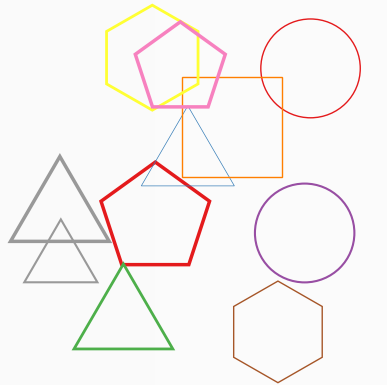[{"shape": "circle", "thickness": 1, "radius": 0.64, "center": [0.801, 0.822]}, {"shape": "pentagon", "thickness": 2.5, "radius": 0.74, "center": [0.401, 0.432]}, {"shape": "triangle", "thickness": 0.5, "radius": 0.69, "center": [0.485, 0.587]}, {"shape": "triangle", "thickness": 2, "radius": 0.74, "center": [0.318, 0.167]}, {"shape": "circle", "thickness": 1.5, "radius": 0.64, "center": [0.786, 0.395]}, {"shape": "square", "thickness": 1, "radius": 0.65, "center": [0.598, 0.669]}, {"shape": "hexagon", "thickness": 2, "radius": 0.68, "center": [0.393, 0.85]}, {"shape": "hexagon", "thickness": 1, "radius": 0.66, "center": [0.717, 0.138]}, {"shape": "pentagon", "thickness": 2.5, "radius": 0.61, "center": [0.465, 0.821]}, {"shape": "triangle", "thickness": 2.5, "radius": 0.74, "center": [0.155, 0.447]}, {"shape": "triangle", "thickness": 1.5, "radius": 0.54, "center": [0.157, 0.321]}]